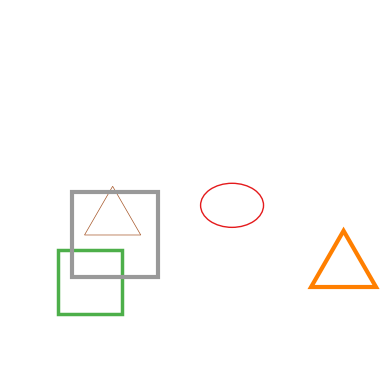[{"shape": "oval", "thickness": 1, "radius": 0.41, "center": [0.603, 0.467]}, {"shape": "square", "thickness": 2.5, "radius": 0.41, "center": [0.235, 0.268]}, {"shape": "triangle", "thickness": 3, "radius": 0.49, "center": [0.892, 0.303]}, {"shape": "triangle", "thickness": 0.5, "radius": 0.42, "center": [0.293, 0.432]}, {"shape": "square", "thickness": 3, "radius": 0.56, "center": [0.298, 0.391]}]